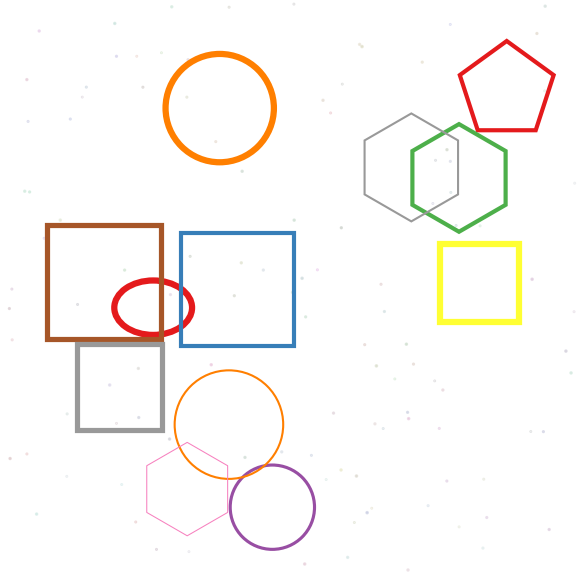[{"shape": "pentagon", "thickness": 2, "radius": 0.43, "center": [0.877, 0.843]}, {"shape": "oval", "thickness": 3, "radius": 0.34, "center": [0.265, 0.466]}, {"shape": "square", "thickness": 2, "radius": 0.49, "center": [0.412, 0.498]}, {"shape": "hexagon", "thickness": 2, "radius": 0.47, "center": [0.795, 0.691]}, {"shape": "circle", "thickness": 1.5, "radius": 0.37, "center": [0.472, 0.121]}, {"shape": "circle", "thickness": 1, "radius": 0.47, "center": [0.396, 0.264]}, {"shape": "circle", "thickness": 3, "radius": 0.47, "center": [0.38, 0.812]}, {"shape": "square", "thickness": 3, "radius": 0.34, "center": [0.831, 0.509]}, {"shape": "square", "thickness": 2.5, "radius": 0.49, "center": [0.18, 0.511]}, {"shape": "hexagon", "thickness": 0.5, "radius": 0.4, "center": [0.324, 0.152]}, {"shape": "square", "thickness": 2.5, "radius": 0.37, "center": [0.207, 0.329]}, {"shape": "hexagon", "thickness": 1, "radius": 0.47, "center": [0.712, 0.709]}]